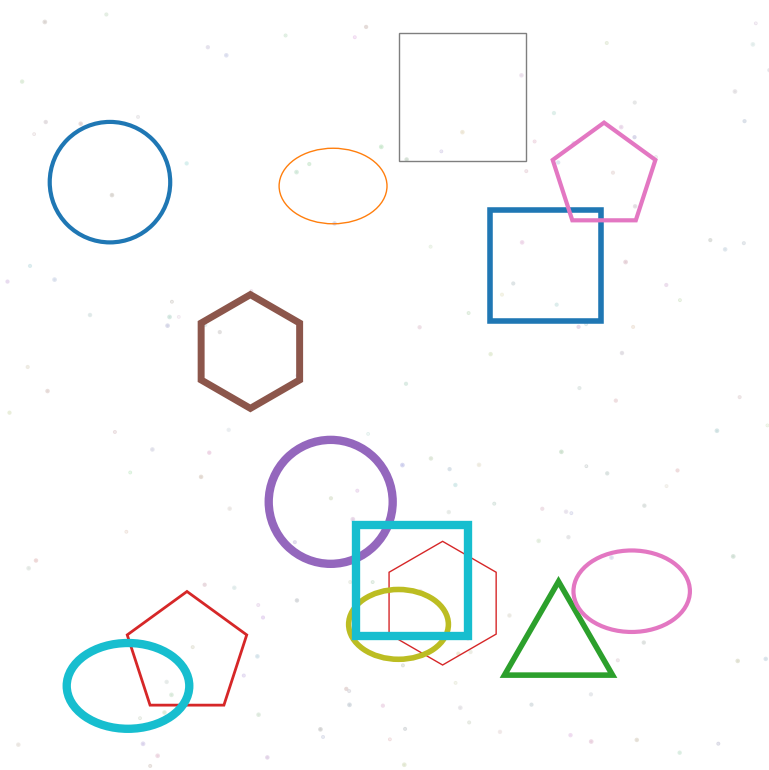[{"shape": "square", "thickness": 2, "radius": 0.36, "center": [0.709, 0.655]}, {"shape": "circle", "thickness": 1.5, "radius": 0.39, "center": [0.143, 0.763]}, {"shape": "oval", "thickness": 0.5, "radius": 0.35, "center": [0.433, 0.758]}, {"shape": "triangle", "thickness": 2, "radius": 0.41, "center": [0.725, 0.164]}, {"shape": "hexagon", "thickness": 0.5, "radius": 0.4, "center": [0.575, 0.217]}, {"shape": "pentagon", "thickness": 1, "radius": 0.41, "center": [0.243, 0.15]}, {"shape": "circle", "thickness": 3, "radius": 0.4, "center": [0.429, 0.348]}, {"shape": "hexagon", "thickness": 2.5, "radius": 0.37, "center": [0.325, 0.544]}, {"shape": "oval", "thickness": 1.5, "radius": 0.38, "center": [0.82, 0.232]}, {"shape": "pentagon", "thickness": 1.5, "radius": 0.35, "center": [0.784, 0.771]}, {"shape": "square", "thickness": 0.5, "radius": 0.41, "center": [0.601, 0.874]}, {"shape": "oval", "thickness": 2, "radius": 0.32, "center": [0.518, 0.189]}, {"shape": "oval", "thickness": 3, "radius": 0.4, "center": [0.166, 0.109]}, {"shape": "square", "thickness": 3, "radius": 0.36, "center": [0.535, 0.246]}]